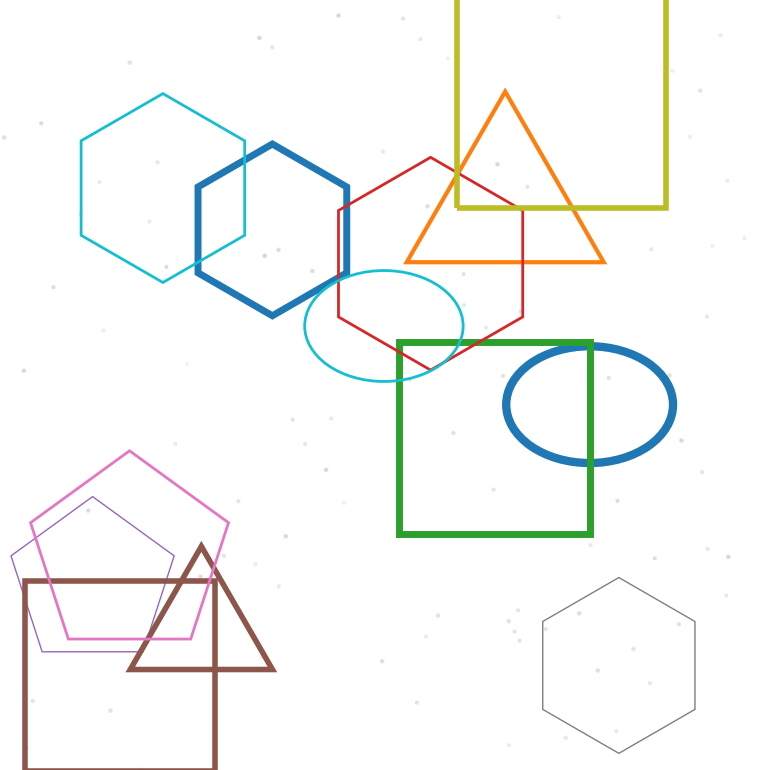[{"shape": "oval", "thickness": 3, "radius": 0.54, "center": [0.766, 0.474]}, {"shape": "hexagon", "thickness": 2.5, "radius": 0.56, "center": [0.354, 0.701]}, {"shape": "triangle", "thickness": 1.5, "radius": 0.74, "center": [0.656, 0.733]}, {"shape": "square", "thickness": 2.5, "radius": 0.62, "center": [0.642, 0.431]}, {"shape": "hexagon", "thickness": 1, "radius": 0.69, "center": [0.559, 0.658]}, {"shape": "pentagon", "thickness": 0.5, "radius": 0.56, "center": [0.12, 0.244]}, {"shape": "square", "thickness": 2, "radius": 0.62, "center": [0.156, 0.122]}, {"shape": "triangle", "thickness": 2, "radius": 0.53, "center": [0.261, 0.184]}, {"shape": "pentagon", "thickness": 1, "radius": 0.68, "center": [0.168, 0.279]}, {"shape": "hexagon", "thickness": 0.5, "radius": 0.57, "center": [0.804, 0.136]}, {"shape": "square", "thickness": 2, "radius": 0.68, "center": [0.729, 0.866]}, {"shape": "oval", "thickness": 1, "radius": 0.51, "center": [0.499, 0.577]}, {"shape": "hexagon", "thickness": 1, "radius": 0.61, "center": [0.212, 0.756]}]